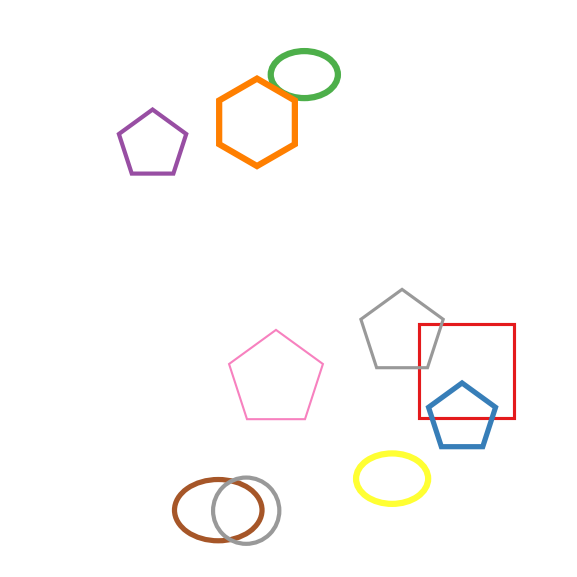[{"shape": "square", "thickness": 1.5, "radius": 0.41, "center": [0.808, 0.357]}, {"shape": "pentagon", "thickness": 2.5, "radius": 0.3, "center": [0.8, 0.275]}, {"shape": "oval", "thickness": 3, "radius": 0.29, "center": [0.527, 0.87]}, {"shape": "pentagon", "thickness": 2, "radius": 0.31, "center": [0.264, 0.748]}, {"shape": "hexagon", "thickness": 3, "radius": 0.38, "center": [0.445, 0.787]}, {"shape": "oval", "thickness": 3, "radius": 0.31, "center": [0.679, 0.17]}, {"shape": "oval", "thickness": 2.5, "radius": 0.38, "center": [0.378, 0.116]}, {"shape": "pentagon", "thickness": 1, "radius": 0.43, "center": [0.478, 0.342]}, {"shape": "pentagon", "thickness": 1.5, "radius": 0.37, "center": [0.696, 0.423]}, {"shape": "circle", "thickness": 2, "radius": 0.29, "center": [0.426, 0.115]}]